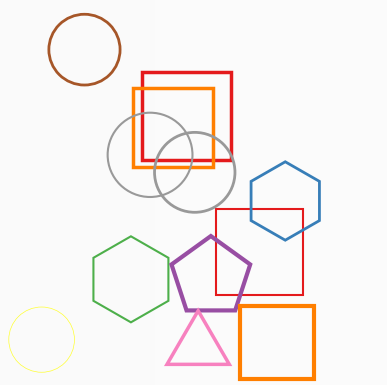[{"shape": "square", "thickness": 1.5, "radius": 0.56, "center": [0.67, 0.346]}, {"shape": "square", "thickness": 2.5, "radius": 0.57, "center": [0.482, 0.698]}, {"shape": "hexagon", "thickness": 2, "radius": 0.51, "center": [0.736, 0.478]}, {"shape": "hexagon", "thickness": 1.5, "radius": 0.56, "center": [0.338, 0.274]}, {"shape": "pentagon", "thickness": 3, "radius": 0.53, "center": [0.544, 0.28]}, {"shape": "square", "thickness": 2.5, "radius": 0.51, "center": [0.447, 0.668]}, {"shape": "square", "thickness": 3, "radius": 0.48, "center": [0.714, 0.11]}, {"shape": "circle", "thickness": 0.5, "radius": 0.42, "center": [0.107, 0.118]}, {"shape": "circle", "thickness": 2, "radius": 0.46, "center": [0.218, 0.871]}, {"shape": "triangle", "thickness": 2.5, "radius": 0.46, "center": [0.511, 0.1]}, {"shape": "circle", "thickness": 1.5, "radius": 0.55, "center": [0.387, 0.598]}, {"shape": "circle", "thickness": 2, "radius": 0.52, "center": [0.503, 0.552]}]